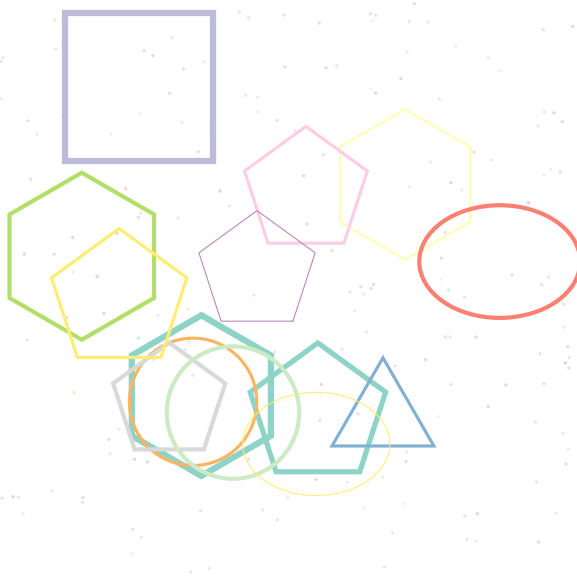[{"shape": "hexagon", "thickness": 3, "radius": 0.7, "center": [0.349, 0.314]}, {"shape": "pentagon", "thickness": 2.5, "radius": 0.62, "center": [0.55, 0.282]}, {"shape": "hexagon", "thickness": 1, "radius": 0.65, "center": [0.701, 0.68]}, {"shape": "square", "thickness": 3, "radius": 0.64, "center": [0.241, 0.848]}, {"shape": "oval", "thickness": 2, "radius": 0.7, "center": [0.865, 0.546]}, {"shape": "triangle", "thickness": 1.5, "radius": 0.51, "center": [0.663, 0.278]}, {"shape": "circle", "thickness": 1.5, "radius": 0.55, "center": [0.334, 0.303]}, {"shape": "hexagon", "thickness": 2, "radius": 0.72, "center": [0.142, 0.556]}, {"shape": "pentagon", "thickness": 1.5, "radius": 0.56, "center": [0.53, 0.668]}, {"shape": "pentagon", "thickness": 2, "radius": 0.51, "center": [0.293, 0.304]}, {"shape": "pentagon", "thickness": 0.5, "radius": 0.53, "center": [0.445, 0.529]}, {"shape": "circle", "thickness": 2, "radius": 0.57, "center": [0.403, 0.285]}, {"shape": "pentagon", "thickness": 1.5, "radius": 0.62, "center": [0.206, 0.48]}, {"shape": "oval", "thickness": 0.5, "radius": 0.64, "center": [0.548, 0.23]}]